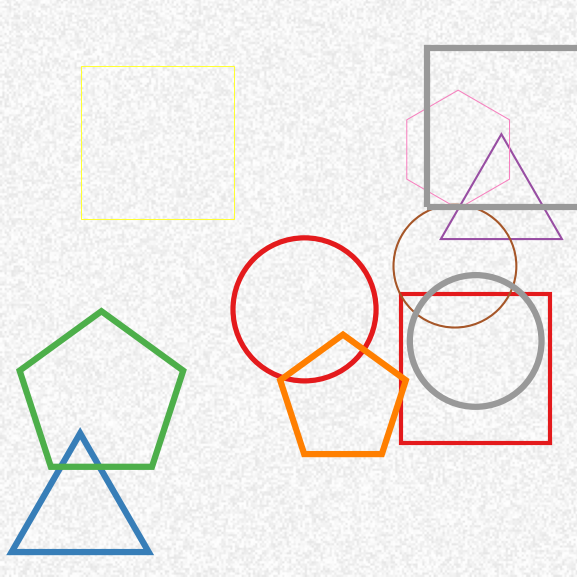[{"shape": "circle", "thickness": 2.5, "radius": 0.62, "center": [0.527, 0.463]}, {"shape": "square", "thickness": 2, "radius": 0.65, "center": [0.823, 0.362]}, {"shape": "triangle", "thickness": 3, "radius": 0.69, "center": [0.139, 0.112]}, {"shape": "pentagon", "thickness": 3, "radius": 0.74, "center": [0.176, 0.311]}, {"shape": "triangle", "thickness": 1, "radius": 0.61, "center": [0.868, 0.646]}, {"shape": "pentagon", "thickness": 3, "radius": 0.57, "center": [0.594, 0.305]}, {"shape": "square", "thickness": 0.5, "radius": 0.66, "center": [0.273, 0.753]}, {"shape": "circle", "thickness": 1, "radius": 0.53, "center": [0.788, 0.538]}, {"shape": "hexagon", "thickness": 0.5, "radius": 0.51, "center": [0.793, 0.74]}, {"shape": "square", "thickness": 3, "radius": 0.69, "center": [0.877, 0.779]}, {"shape": "circle", "thickness": 3, "radius": 0.57, "center": [0.824, 0.409]}]